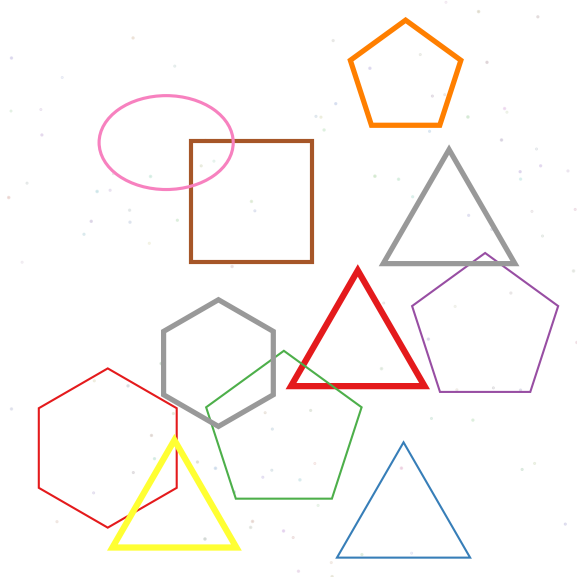[{"shape": "triangle", "thickness": 3, "radius": 0.67, "center": [0.62, 0.397]}, {"shape": "hexagon", "thickness": 1, "radius": 0.69, "center": [0.187, 0.223]}, {"shape": "triangle", "thickness": 1, "radius": 0.67, "center": [0.699, 0.1]}, {"shape": "pentagon", "thickness": 1, "radius": 0.71, "center": [0.492, 0.25]}, {"shape": "pentagon", "thickness": 1, "radius": 0.66, "center": [0.84, 0.428]}, {"shape": "pentagon", "thickness": 2.5, "radius": 0.5, "center": [0.702, 0.864]}, {"shape": "triangle", "thickness": 3, "radius": 0.62, "center": [0.302, 0.113]}, {"shape": "square", "thickness": 2, "radius": 0.52, "center": [0.435, 0.651]}, {"shape": "oval", "thickness": 1.5, "radius": 0.58, "center": [0.288, 0.752]}, {"shape": "hexagon", "thickness": 2.5, "radius": 0.55, "center": [0.378, 0.37]}, {"shape": "triangle", "thickness": 2.5, "radius": 0.66, "center": [0.778, 0.608]}]